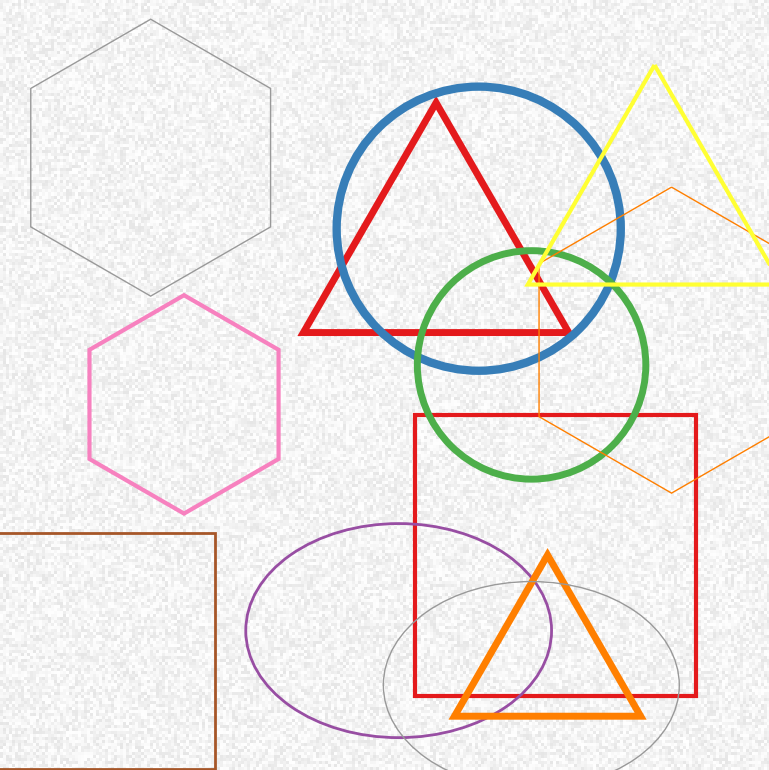[{"shape": "square", "thickness": 1.5, "radius": 0.91, "center": [0.722, 0.279]}, {"shape": "triangle", "thickness": 2.5, "radius": 0.99, "center": [0.566, 0.668]}, {"shape": "circle", "thickness": 3, "radius": 0.92, "center": [0.622, 0.703]}, {"shape": "circle", "thickness": 2.5, "radius": 0.74, "center": [0.69, 0.526]}, {"shape": "oval", "thickness": 1, "radius": 0.99, "center": [0.518, 0.181]}, {"shape": "hexagon", "thickness": 0.5, "radius": 0.99, "center": [0.872, 0.558]}, {"shape": "triangle", "thickness": 2.5, "radius": 0.7, "center": [0.711, 0.14]}, {"shape": "triangle", "thickness": 1.5, "radius": 0.95, "center": [0.85, 0.725]}, {"shape": "square", "thickness": 1, "radius": 0.77, "center": [0.126, 0.155]}, {"shape": "hexagon", "thickness": 1.5, "radius": 0.71, "center": [0.239, 0.475]}, {"shape": "hexagon", "thickness": 0.5, "radius": 0.9, "center": [0.196, 0.795]}, {"shape": "oval", "thickness": 0.5, "radius": 0.96, "center": [0.69, 0.11]}]